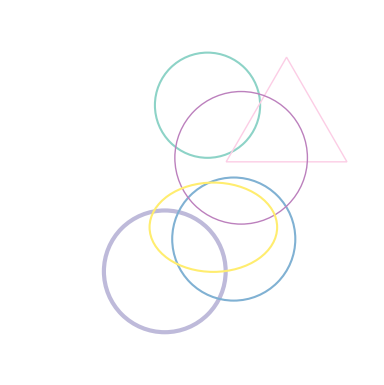[{"shape": "circle", "thickness": 1.5, "radius": 0.68, "center": [0.539, 0.727]}, {"shape": "circle", "thickness": 3, "radius": 0.79, "center": [0.428, 0.295]}, {"shape": "circle", "thickness": 1.5, "radius": 0.8, "center": [0.607, 0.379]}, {"shape": "triangle", "thickness": 1, "radius": 0.91, "center": [0.744, 0.67]}, {"shape": "circle", "thickness": 1, "radius": 0.86, "center": [0.626, 0.59]}, {"shape": "oval", "thickness": 1.5, "radius": 0.83, "center": [0.554, 0.41]}]